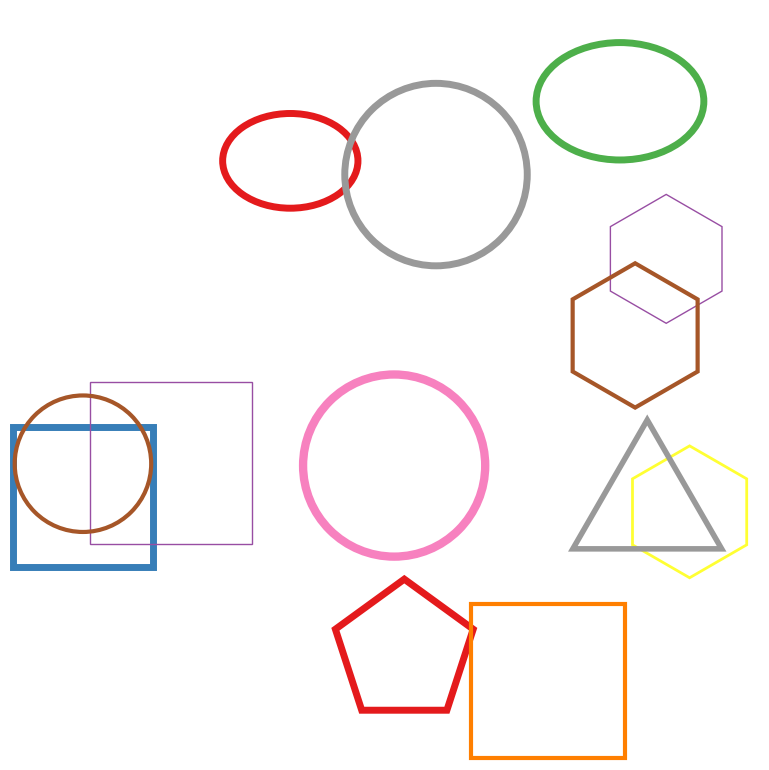[{"shape": "pentagon", "thickness": 2.5, "radius": 0.47, "center": [0.525, 0.154]}, {"shape": "oval", "thickness": 2.5, "radius": 0.44, "center": [0.377, 0.791]}, {"shape": "square", "thickness": 2.5, "radius": 0.45, "center": [0.107, 0.354]}, {"shape": "oval", "thickness": 2.5, "radius": 0.54, "center": [0.805, 0.868]}, {"shape": "square", "thickness": 0.5, "radius": 0.53, "center": [0.222, 0.399]}, {"shape": "hexagon", "thickness": 0.5, "radius": 0.42, "center": [0.865, 0.664]}, {"shape": "square", "thickness": 1.5, "radius": 0.5, "center": [0.711, 0.116]}, {"shape": "hexagon", "thickness": 1, "radius": 0.43, "center": [0.896, 0.335]}, {"shape": "circle", "thickness": 1.5, "radius": 0.44, "center": [0.108, 0.398]}, {"shape": "hexagon", "thickness": 1.5, "radius": 0.47, "center": [0.825, 0.564]}, {"shape": "circle", "thickness": 3, "radius": 0.59, "center": [0.512, 0.395]}, {"shape": "circle", "thickness": 2.5, "radius": 0.59, "center": [0.566, 0.773]}, {"shape": "triangle", "thickness": 2, "radius": 0.56, "center": [0.841, 0.343]}]